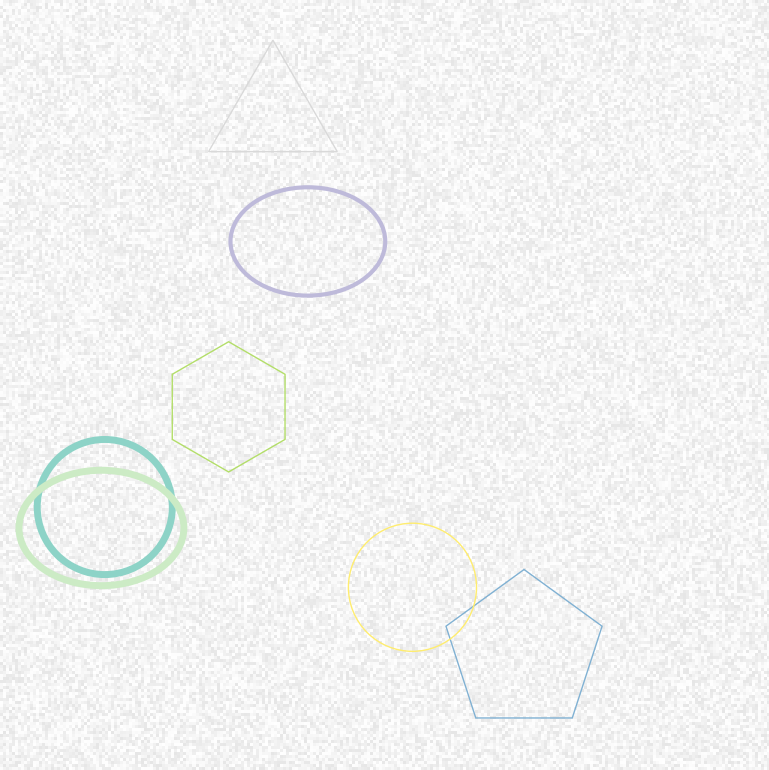[{"shape": "circle", "thickness": 2.5, "radius": 0.44, "center": [0.136, 0.342]}, {"shape": "oval", "thickness": 1.5, "radius": 0.5, "center": [0.4, 0.686]}, {"shape": "pentagon", "thickness": 0.5, "radius": 0.53, "center": [0.681, 0.154]}, {"shape": "hexagon", "thickness": 0.5, "radius": 0.42, "center": [0.297, 0.472]}, {"shape": "triangle", "thickness": 0.5, "radius": 0.48, "center": [0.354, 0.851]}, {"shape": "oval", "thickness": 2.5, "radius": 0.54, "center": [0.132, 0.314]}, {"shape": "circle", "thickness": 0.5, "radius": 0.42, "center": [0.536, 0.237]}]